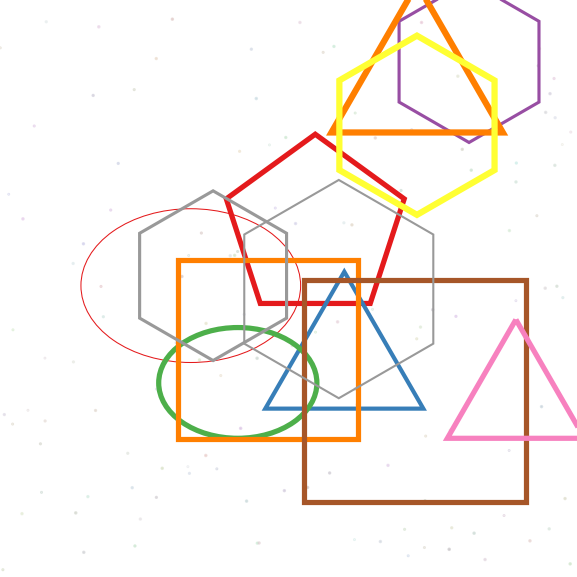[{"shape": "oval", "thickness": 0.5, "radius": 0.95, "center": [0.33, 0.505]}, {"shape": "pentagon", "thickness": 2.5, "radius": 0.81, "center": [0.546, 0.605]}, {"shape": "triangle", "thickness": 2, "radius": 0.79, "center": [0.596, 0.371]}, {"shape": "oval", "thickness": 2.5, "radius": 0.68, "center": [0.412, 0.336]}, {"shape": "hexagon", "thickness": 1.5, "radius": 0.7, "center": [0.812, 0.892]}, {"shape": "triangle", "thickness": 3, "radius": 0.86, "center": [0.722, 0.855]}, {"shape": "square", "thickness": 2.5, "radius": 0.78, "center": [0.464, 0.394]}, {"shape": "hexagon", "thickness": 3, "radius": 0.78, "center": [0.722, 0.782]}, {"shape": "square", "thickness": 2.5, "radius": 0.96, "center": [0.719, 0.322]}, {"shape": "triangle", "thickness": 2.5, "radius": 0.69, "center": [0.893, 0.309]}, {"shape": "hexagon", "thickness": 1, "radius": 0.94, "center": [0.587, 0.499]}, {"shape": "hexagon", "thickness": 1.5, "radius": 0.73, "center": [0.369, 0.522]}]